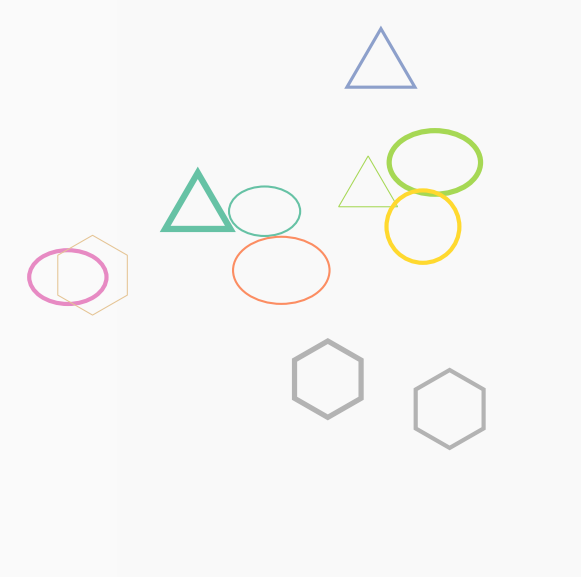[{"shape": "oval", "thickness": 1, "radius": 0.31, "center": [0.455, 0.633]}, {"shape": "triangle", "thickness": 3, "radius": 0.32, "center": [0.34, 0.635]}, {"shape": "oval", "thickness": 1, "radius": 0.42, "center": [0.484, 0.531]}, {"shape": "triangle", "thickness": 1.5, "radius": 0.34, "center": [0.655, 0.882]}, {"shape": "oval", "thickness": 2, "radius": 0.33, "center": [0.117, 0.519]}, {"shape": "triangle", "thickness": 0.5, "radius": 0.29, "center": [0.633, 0.67]}, {"shape": "oval", "thickness": 2.5, "radius": 0.39, "center": [0.748, 0.718]}, {"shape": "circle", "thickness": 2, "radius": 0.31, "center": [0.728, 0.607]}, {"shape": "hexagon", "thickness": 0.5, "radius": 0.35, "center": [0.159, 0.523]}, {"shape": "hexagon", "thickness": 2.5, "radius": 0.33, "center": [0.564, 0.343]}, {"shape": "hexagon", "thickness": 2, "radius": 0.34, "center": [0.774, 0.291]}]